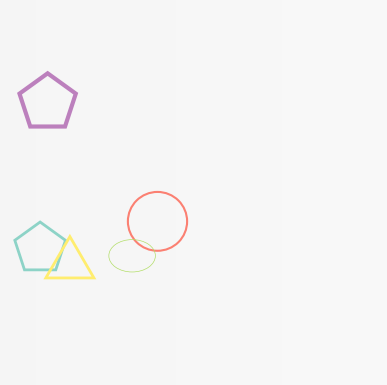[{"shape": "pentagon", "thickness": 2, "radius": 0.34, "center": [0.104, 0.355]}, {"shape": "circle", "thickness": 1.5, "radius": 0.38, "center": [0.406, 0.425]}, {"shape": "oval", "thickness": 0.5, "radius": 0.3, "center": [0.341, 0.336]}, {"shape": "pentagon", "thickness": 3, "radius": 0.38, "center": [0.123, 0.733]}, {"shape": "triangle", "thickness": 2, "radius": 0.36, "center": [0.18, 0.314]}]